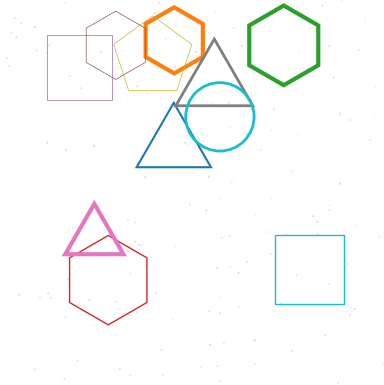[{"shape": "triangle", "thickness": 1.5, "radius": 0.56, "center": [0.451, 0.621]}, {"shape": "hexagon", "thickness": 3, "radius": 0.43, "center": [0.453, 0.895]}, {"shape": "hexagon", "thickness": 3, "radius": 0.52, "center": [0.737, 0.882]}, {"shape": "hexagon", "thickness": 1, "radius": 0.58, "center": [0.281, 0.272]}, {"shape": "square", "thickness": 0.5, "radius": 0.42, "center": [0.206, 0.824]}, {"shape": "hexagon", "thickness": 0.5, "radius": 0.44, "center": [0.301, 0.882]}, {"shape": "triangle", "thickness": 3, "radius": 0.44, "center": [0.245, 0.383]}, {"shape": "triangle", "thickness": 2, "radius": 0.58, "center": [0.557, 0.783]}, {"shape": "pentagon", "thickness": 0.5, "radius": 0.53, "center": [0.397, 0.852]}, {"shape": "square", "thickness": 1, "radius": 0.45, "center": [0.804, 0.301]}, {"shape": "circle", "thickness": 2, "radius": 0.44, "center": [0.571, 0.697]}]